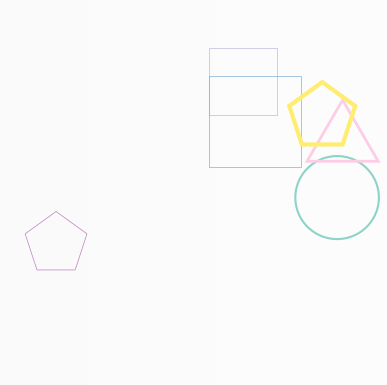[{"shape": "circle", "thickness": 1.5, "radius": 0.54, "center": [0.87, 0.487]}, {"shape": "square", "thickness": 0.5, "radius": 0.44, "center": [0.626, 0.788]}, {"shape": "square", "thickness": 0.5, "radius": 0.59, "center": [0.659, 0.685]}, {"shape": "triangle", "thickness": 2, "radius": 0.53, "center": [0.884, 0.634]}, {"shape": "pentagon", "thickness": 0.5, "radius": 0.42, "center": [0.145, 0.367]}, {"shape": "pentagon", "thickness": 3, "radius": 0.45, "center": [0.832, 0.697]}]